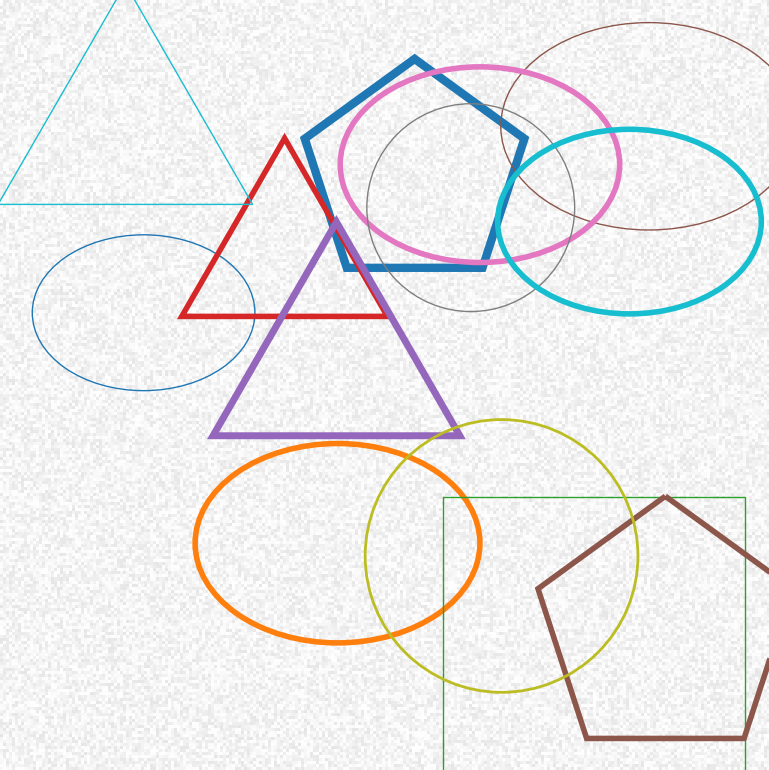[{"shape": "pentagon", "thickness": 3, "radius": 0.75, "center": [0.538, 0.774]}, {"shape": "oval", "thickness": 0.5, "radius": 0.72, "center": [0.186, 0.594]}, {"shape": "oval", "thickness": 2, "radius": 0.92, "center": [0.438, 0.295]}, {"shape": "square", "thickness": 0.5, "radius": 0.98, "center": [0.771, 0.158]}, {"shape": "triangle", "thickness": 2, "radius": 0.77, "center": [0.37, 0.666]}, {"shape": "triangle", "thickness": 2.5, "radius": 0.93, "center": [0.437, 0.527]}, {"shape": "pentagon", "thickness": 2, "radius": 0.87, "center": [0.864, 0.182]}, {"shape": "oval", "thickness": 0.5, "radius": 0.96, "center": [0.843, 0.836]}, {"shape": "oval", "thickness": 2, "radius": 0.91, "center": [0.623, 0.786]}, {"shape": "circle", "thickness": 0.5, "radius": 0.67, "center": [0.611, 0.73]}, {"shape": "circle", "thickness": 1, "radius": 0.89, "center": [0.651, 0.278]}, {"shape": "triangle", "thickness": 0.5, "radius": 0.95, "center": [0.163, 0.83]}, {"shape": "oval", "thickness": 2, "radius": 0.86, "center": [0.818, 0.712]}]